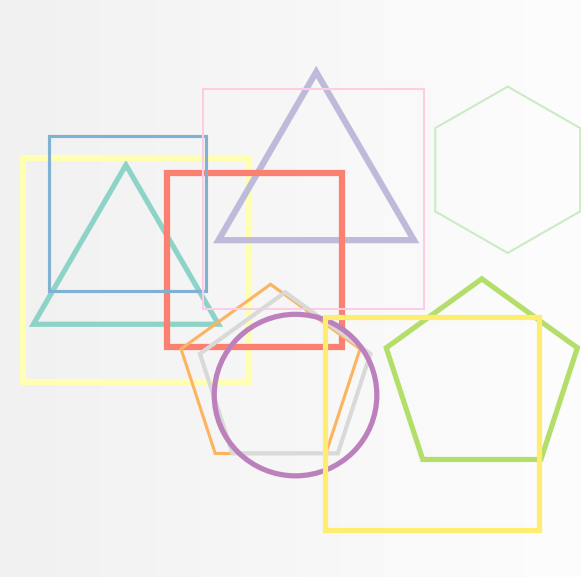[{"shape": "triangle", "thickness": 2.5, "radius": 0.92, "center": [0.217, 0.53]}, {"shape": "square", "thickness": 3, "radius": 0.97, "center": [0.234, 0.531]}, {"shape": "triangle", "thickness": 3, "radius": 0.97, "center": [0.544, 0.68]}, {"shape": "square", "thickness": 3, "radius": 0.75, "center": [0.438, 0.549]}, {"shape": "square", "thickness": 1.5, "radius": 0.67, "center": [0.219, 0.63]}, {"shape": "pentagon", "thickness": 1.5, "radius": 0.81, "center": [0.465, 0.345]}, {"shape": "pentagon", "thickness": 2.5, "radius": 0.86, "center": [0.829, 0.343]}, {"shape": "square", "thickness": 1, "radius": 0.95, "center": [0.539, 0.654]}, {"shape": "pentagon", "thickness": 2, "radius": 0.77, "center": [0.491, 0.339]}, {"shape": "circle", "thickness": 2.5, "radius": 0.7, "center": [0.508, 0.315]}, {"shape": "hexagon", "thickness": 1, "radius": 0.72, "center": [0.873, 0.705]}, {"shape": "square", "thickness": 2.5, "radius": 0.92, "center": [0.743, 0.266]}]